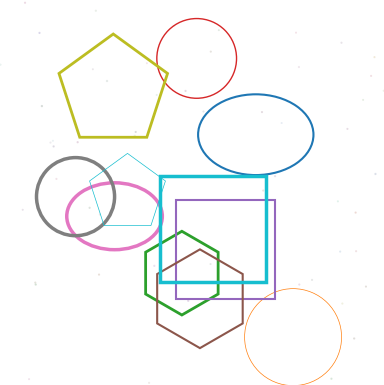[{"shape": "oval", "thickness": 1.5, "radius": 0.75, "center": [0.664, 0.65]}, {"shape": "circle", "thickness": 0.5, "radius": 0.63, "center": [0.761, 0.124]}, {"shape": "hexagon", "thickness": 2, "radius": 0.54, "center": [0.472, 0.291]}, {"shape": "circle", "thickness": 1, "radius": 0.52, "center": [0.511, 0.848]}, {"shape": "square", "thickness": 1.5, "radius": 0.65, "center": [0.586, 0.351]}, {"shape": "hexagon", "thickness": 1.5, "radius": 0.64, "center": [0.519, 0.224]}, {"shape": "oval", "thickness": 2.5, "radius": 0.62, "center": [0.298, 0.438]}, {"shape": "circle", "thickness": 2.5, "radius": 0.51, "center": [0.196, 0.489]}, {"shape": "pentagon", "thickness": 2, "radius": 0.74, "center": [0.294, 0.763]}, {"shape": "square", "thickness": 2.5, "radius": 0.69, "center": [0.554, 0.405]}, {"shape": "pentagon", "thickness": 0.5, "radius": 0.52, "center": [0.331, 0.498]}]